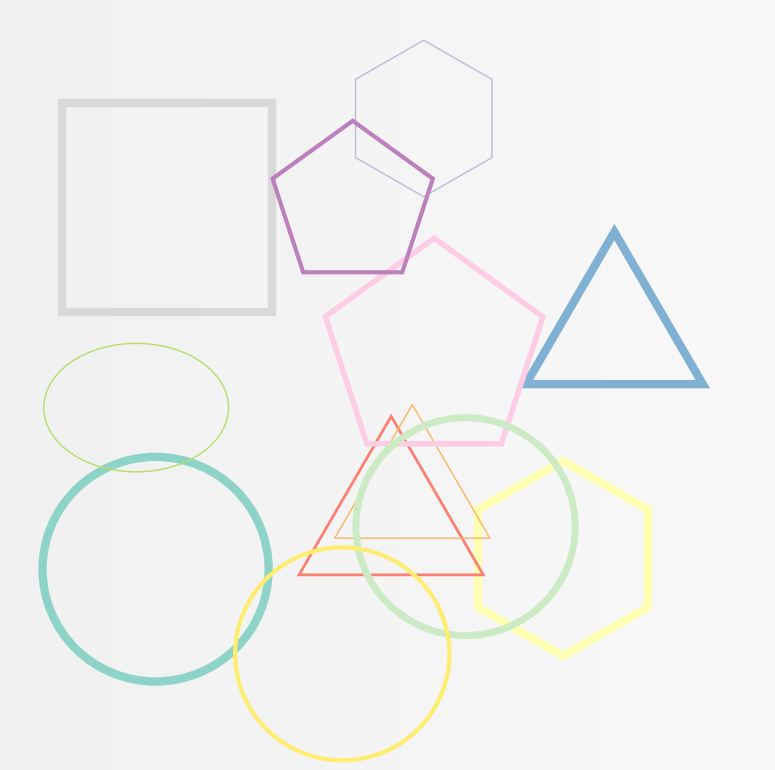[{"shape": "circle", "thickness": 3, "radius": 0.73, "center": [0.201, 0.261]}, {"shape": "hexagon", "thickness": 3, "radius": 0.63, "center": [0.726, 0.275]}, {"shape": "hexagon", "thickness": 0.5, "radius": 0.51, "center": [0.547, 0.846]}, {"shape": "triangle", "thickness": 1, "radius": 0.69, "center": [0.505, 0.322]}, {"shape": "triangle", "thickness": 3, "radius": 0.66, "center": [0.793, 0.567]}, {"shape": "triangle", "thickness": 0.5, "radius": 0.58, "center": [0.532, 0.359]}, {"shape": "oval", "thickness": 0.5, "radius": 0.6, "center": [0.176, 0.471]}, {"shape": "pentagon", "thickness": 2, "radius": 0.74, "center": [0.56, 0.543]}, {"shape": "square", "thickness": 3, "radius": 0.68, "center": [0.216, 0.73]}, {"shape": "pentagon", "thickness": 1.5, "radius": 0.54, "center": [0.455, 0.734]}, {"shape": "circle", "thickness": 2.5, "radius": 0.71, "center": [0.601, 0.316]}, {"shape": "circle", "thickness": 1.5, "radius": 0.69, "center": [0.442, 0.151]}]